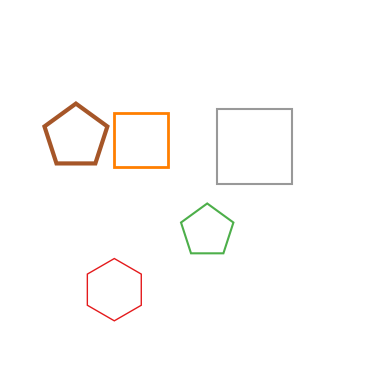[{"shape": "hexagon", "thickness": 1, "radius": 0.4, "center": [0.297, 0.248]}, {"shape": "pentagon", "thickness": 1.5, "radius": 0.36, "center": [0.538, 0.4]}, {"shape": "square", "thickness": 2, "radius": 0.35, "center": [0.366, 0.636]}, {"shape": "pentagon", "thickness": 3, "radius": 0.43, "center": [0.197, 0.645]}, {"shape": "square", "thickness": 1.5, "radius": 0.49, "center": [0.661, 0.62]}]